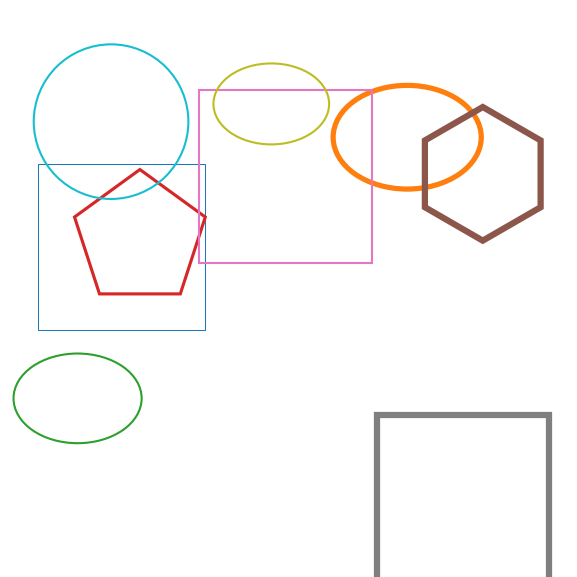[{"shape": "square", "thickness": 0.5, "radius": 0.72, "center": [0.21, 0.571]}, {"shape": "oval", "thickness": 2.5, "radius": 0.64, "center": [0.705, 0.762]}, {"shape": "oval", "thickness": 1, "radius": 0.55, "center": [0.134, 0.309]}, {"shape": "pentagon", "thickness": 1.5, "radius": 0.6, "center": [0.242, 0.587]}, {"shape": "hexagon", "thickness": 3, "radius": 0.58, "center": [0.836, 0.698]}, {"shape": "square", "thickness": 1, "radius": 0.75, "center": [0.494, 0.693]}, {"shape": "square", "thickness": 3, "radius": 0.75, "center": [0.802, 0.13]}, {"shape": "oval", "thickness": 1, "radius": 0.5, "center": [0.47, 0.819]}, {"shape": "circle", "thickness": 1, "radius": 0.67, "center": [0.192, 0.788]}]